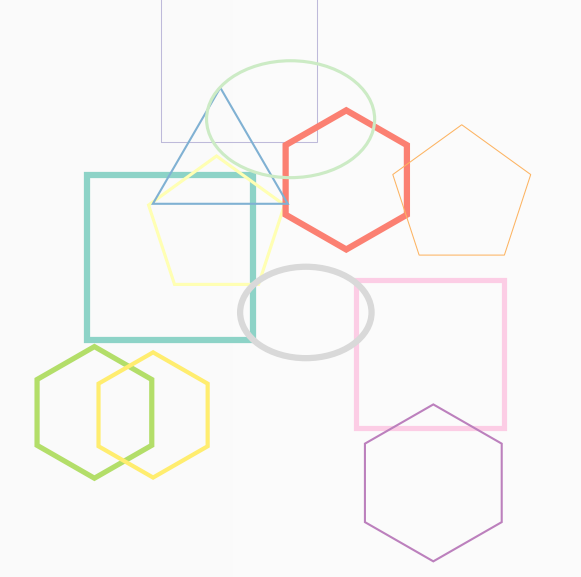[{"shape": "square", "thickness": 3, "radius": 0.71, "center": [0.293, 0.553]}, {"shape": "pentagon", "thickness": 1.5, "radius": 0.61, "center": [0.373, 0.606]}, {"shape": "square", "thickness": 0.5, "radius": 0.67, "center": [0.411, 0.888]}, {"shape": "hexagon", "thickness": 3, "radius": 0.6, "center": [0.596, 0.688]}, {"shape": "triangle", "thickness": 1, "radius": 0.67, "center": [0.379, 0.713]}, {"shape": "pentagon", "thickness": 0.5, "radius": 0.62, "center": [0.794, 0.658]}, {"shape": "hexagon", "thickness": 2.5, "radius": 0.57, "center": [0.162, 0.285]}, {"shape": "square", "thickness": 2.5, "radius": 0.64, "center": [0.739, 0.386]}, {"shape": "oval", "thickness": 3, "radius": 0.57, "center": [0.526, 0.458]}, {"shape": "hexagon", "thickness": 1, "radius": 0.68, "center": [0.745, 0.163]}, {"shape": "oval", "thickness": 1.5, "radius": 0.72, "center": [0.5, 0.793]}, {"shape": "hexagon", "thickness": 2, "radius": 0.54, "center": [0.263, 0.281]}]